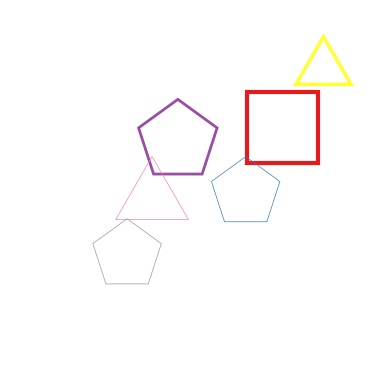[{"shape": "square", "thickness": 3, "radius": 0.46, "center": [0.734, 0.668]}, {"shape": "pentagon", "thickness": 0.5, "radius": 0.47, "center": [0.638, 0.5]}, {"shape": "pentagon", "thickness": 2, "radius": 0.54, "center": [0.462, 0.635]}, {"shape": "triangle", "thickness": 2.5, "radius": 0.41, "center": [0.84, 0.822]}, {"shape": "triangle", "thickness": 0.5, "radius": 0.55, "center": [0.395, 0.484]}, {"shape": "pentagon", "thickness": 0.5, "radius": 0.47, "center": [0.33, 0.338]}]